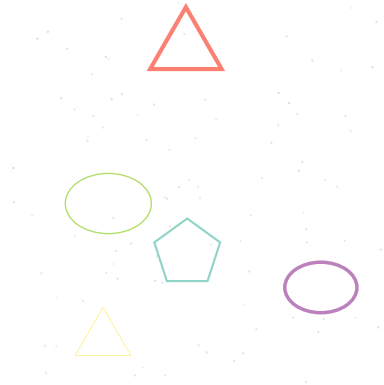[{"shape": "pentagon", "thickness": 1.5, "radius": 0.45, "center": [0.486, 0.343]}, {"shape": "triangle", "thickness": 3, "radius": 0.54, "center": [0.483, 0.874]}, {"shape": "oval", "thickness": 1, "radius": 0.56, "center": [0.281, 0.471]}, {"shape": "oval", "thickness": 2.5, "radius": 0.47, "center": [0.833, 0.253]}, {"shape": "triangle", "thickness": 0.5, "radius": 0.42, "center": [0.268, 0.118]}]